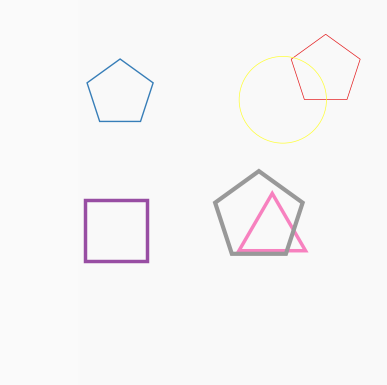[{"shape": "pentagon", "thickness": 0.5, "radius": 0.47, "center": [0.84, 0.817]}, {"shape": "pentagon", "thickness": 1, "radius": 0.45, "center": [0.31, 0.757]}, {"shape": "square", "thickness": 2.5, "radius": 0.4, "center": [0.299, 0.401]}, {"shape": "circle", "thickness": 0.5, "radius": 0.56, "center": [0.73, 0.741]}, {"shape": "triangle", "thickness": 2.5, "radius": 0.5, "center": [0.703, 0.398]}, {"shape": "pentagon", "thickness": 3, "radius": 0.59, "center": [0.668, 0.437]}]